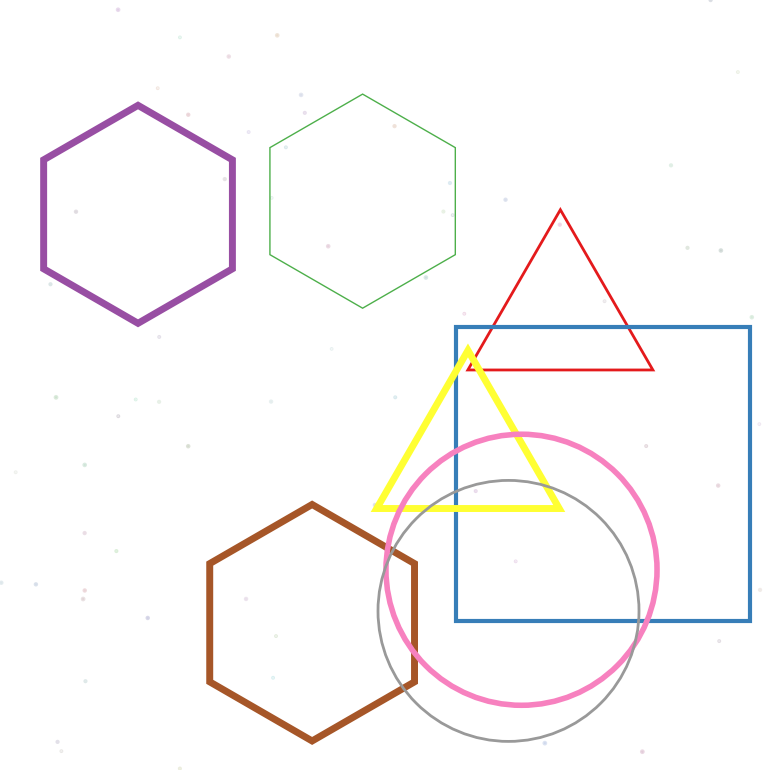[{"shape": "triangle", "thickness": 1, "radius": 0.69, "center": [0.728, 0.589]}, {"shape": "square", "thickness": 1.5, "radius": 0.95, "center": [0.783, 0.384]}, {"shape": "hexagon", "thickness": 0.5, "radius": 0.7, "center": [0.471, 0.739]}, {"shape": "hexagon", "thickness": 2.5, "radius": 0.71, "center": [0.179, 0.722]}, {"shape": "triangle", "thickness": 2.5, "radius": 0.68, "center": [0.608, 0.408]}, {"shape": "hexagon", "thickness": 2.5, "radius": 0.77, "center": [0.405, 0.191]}, {"shape": "circle", "thickness": 2, "radius": 0.88, "center": [0.677, 0.26]}, {"shape": "circle", "thickness": 1, "radius": 0.85, "center": [0.66, 0.207]}]